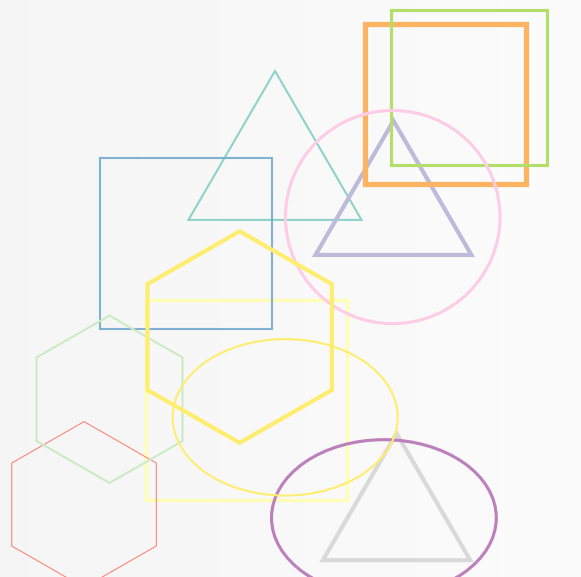[{"shape": "triangle", "thickness": 1, "radius": 0.86, "center": [0.473, 0.704]}, {"shape": "square", "thickness": 1.5, "radius": 0.86, "center": [0.425, 0.307]}, {"shape": "triangle", "thickness": 2, "radius": 0.77, "center": [0.677, 0.635]}, {"shape": "hexagon", "thickness": 0.5, "radius": 0.72, "center": [0.145, 0.125]}, {"shape": "square", "thickness": 1, "radius": 0.74, "center": [0.319, 0.577]}, {"shape": "square", "thickness": 2.5, "radius": 0.69, "center": [0.767, 0.819]}, {"shape": "square", "thickness": 1.5, "radius": 0.67, "center": [0.806, 0.848]}, {"shape": "circle", "thickness": 1.5, "radius": 0.92, "center": [0.676, 0.623]}, {"shape": "triangle", "thickness": 2, "radius": 0.73, "center": [0.682, 0.102]}, {"shape": "oval", "thickness": 1.5, "radius": 0.97, "center": [0.66, 0.102]}, {"shape": "hexagon", "thickness": 1, "radius": 0.72, "center": [0.188, 0.308]}, {"shape": "hexagon", "thickness": 2, "radius": 0.92, "center": [0.412, 0.416]}, {"shape": "oval", "thickness": 1, "radius": 0.97, "center": [0.491, 0.277]}]